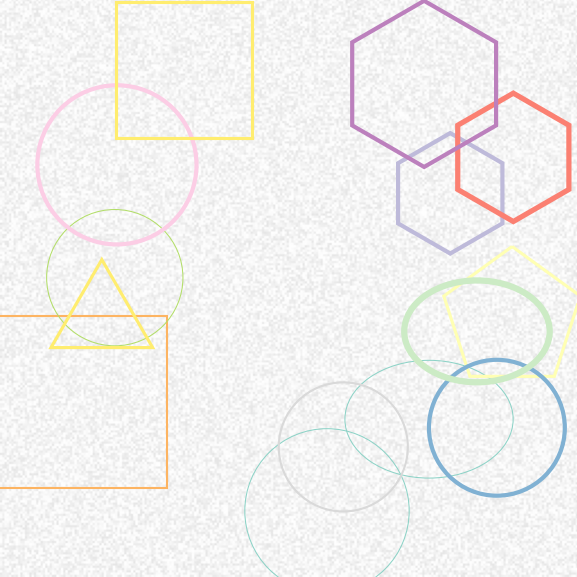[{"shape": "circle", "thickness": 0.5, "radius": 0.71, "center": [0.566, 0.115]}, {"shape": "oval", "thickness": 0.5, "radius": 0.73, "center": [0.743, 0.273]}, {"shape": "pentagon", "thickness": 1.5, "radius": 0.62, "center": [0.887, 0.448]}, {"shape": "hexagon", "thickness": 2, "radius": 0.52, "center": [0.78, 0.664]}, {"shape": "hexagon", "thickness": 2.5, "radius": 0.56, "center": [0.889, 0.727]}, {"shape": "circle", "thickness": 2, "radius": 0.59, "center": [0.86, 0.258]}, {"shape": "square", "thickness": 1, "radius": 0.75, "center": [0.14, 0.303]}, {"shape": "circle", "thickness": 0.5, "radius": 0.59, "center": [0.199, 0.518]}, {"shape": "circle", "thickness": 2, "radius": 0.69, "center": [0.202, 0.714]}, {"shape": "circle", "thickness": 1, "radius": 0.56, "center": [0.594, 0.225]}, {"shape": "hexagon", "thickness": 2, "radius": 0.72, "center": [0.734, 0.854]}, {"shape": "oval", "thickness": 3, "radius": 0.63, "center": [0.826, 0.425]}, {"shape": "triangle", "thickness": 1.5, "radius": 0.51, "center": [0.176, 0.448]}, {"shape": "square", "thickness": 1.5, "radius": 0.59, "center": [0.318, 0.878]}]